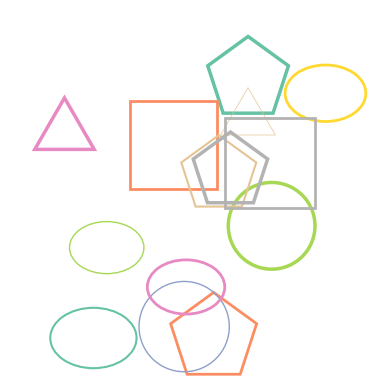[{"shape": "pentagon", "thickness": 2.5, "radius": 0.55, "center": [0.644, 0.795]}, {"shape": "oval", "thickness": 1.5, "radius": 0.56, "center": [0.243, 0.122]}, {"shape": "square", "thickness": 2, "radius": 0.57, "center": [0.451, 0.623]}, {"shape": "pentagon", "thickness": 2, "radius": 0.59, "center": [0.555, 0.123]}, {"shape": "circle", "thickness": 1, "radius": 0.59, "center": [0.478, 0.152]}, {"shape": "oval", "thickness": 2, "radius": 0.5, "center": [0.483, 0.255]}, {"shape": "triangle", "thickness": 2.5, "radius": 0.45, "center": [0.167, 0.657]}, {"shape": "oval", "thickness": 1, "radius": 0.48, "center": [0.277, 0.357]}, {"shape": "circle", "thickness": 2.5, "radius": 0.56, "center": [0.706, 0.413]}, {"shape": "oval", "thickness": 2, "radius": 0.52, "center": [0.845, 0.758]}, {"shape": "triangle", "thickness": 0.5, "radius": 0.41, "center": [0.644, 0.69]}, {"shape": "pentagon", "thickness": 1.5, "radius": 0.51, "center": [0.568, 0.546]}, {"shape": "square", "thickness": 2, "radius": 0.58, "center": [0.701, 0.577]}, {"shape": "pentagon", "thickness": 2.5, "radius": 0.51, "center": [0.599, 0.556]}]